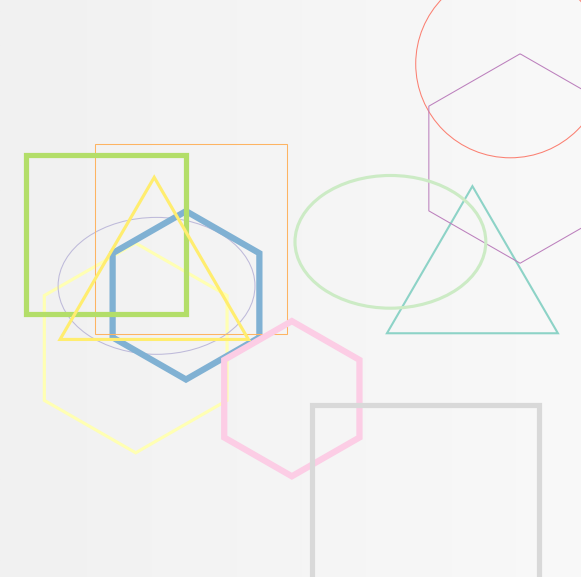[{"shape": "triangle", "thickness": 1, "radius": 0.85, "center": [0.813, 0.507]}, {"shape": "hexagon", "thickness": 1.5, "radius": 0.91, "center": [0.233, 0.397]}, {"shape": "oval", "thickness": 0.5, "radius": 0.85, "center": [0.269, 0.504]}, {"shape": "circle", "thickness": 0.5, "radius": 0.81, "center": [0.878, 0.889]}, {"shape": "hexagon", "thickness": 3, "radius": 0.73, "center": [0.32, 0.488]}, {"shape": "square", "thickness": 0.5, "radius": 0.83, "center": [0.328, 0.585]}, {"shape": "square", "thickness": 2.5, "radius": 0.69, "center": [0.183, 0.593]}, {"shape": "hexagon", "thickness": 3, "radius": 0.67, "center": [0.502, 0.309]}, {"shape": "square", "thickness": 2.5, "radius": 0.98, "center": [0.732, 0.102]}, {"shape": "hexagon", "thickness": 0.5, "radius": 0.91, "center": [0.895, 0.725]}, {"shape": "oval", "thickness": 1.5, "radius": 0.82, "center": [0.672, 0.58]}, {"shape": "triangle", "thickness": 1.5, "radius": 0.94, "center": [0.265, 0.505]}]